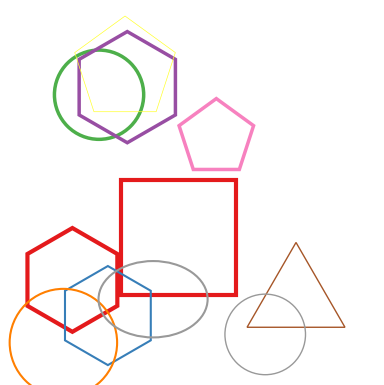[{"shape": "hexagon", "thickness": 3, "radius": 0.67, "center": [0.188, 0.273]}, {"shape": "square", "thickness": 3, "radius": 0.75, "center": [0.463, 0.382]}, {"shape": "hexagon", "thickness": 1.5, "radius": 0.64, "center": [0.28, 0.18]}, {"shape": "circle", "thickness": 2.5, "radius": 0.58, "center": [0.257, 0.754]}, {"shape": "hexagon", "thickness": 2.5, "radius": 0.72, "center": [0.331, 0.774]}, {"shape": "circle", "thickness": 1.5, "radius": 0.7, "center": [0.165, 0.11]}, {"shape": "pentagon", "thickness": 0.5, "radius": 0.69, "center": [0.325, 0.821]}, {"shape": "triangle", "thickness": 1, "radius": 0.73, "center": [0.769, 0.223]}, {"shape": "pentagon", "thickness": 2.5, "radius": 0.51, "center": [0.562, 0.642]}, {"shape": "oval", "thickness": 1.5, "radius": 0.71, "center": [0.398, 0.223]}, {"shape": "circle", "thickness": 1, "radius": 0.52, "center": [0.689, 0.131]}]